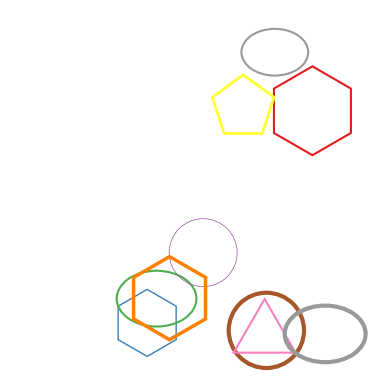[{"shape": "hexagon", "thickness": 1.5, "radius": 0.58, "center": [0.811, 0.712]}, {"shape": "hexagon", "thickness": 1, "radius": 0.43, "center": [0.382, 0.161]}, {"shape": "oval", "thickness": 1.5, "radius": 0.52, "center": [0.407, 0.224]}, {"shape": "circle", "thickness": 0.5, "radius": 0.44, "center": [0.528, 0.344]}, {"shape": "hexagon", "thickness": 2.5, "radius": 0.54, "center": [0.44, 0.226]}, {"shape": "pentagon", "thickness": 2, "radius": 0.42, "center": [0.632, 0.721]}, {"shape": "circle", "thickness": 3, "radius": 0.49, "center": [0.692, 0.142]}, {"shape": "triangle", "thickness": 1.5, "radius": 0.46, "center": [0.687, 0.13]}, {"shape": "oval", "thickness": 1.5, "radius": 0.43, "center": [0.714, 0.864]}, {"shape": "oval", "thickness": 3, "radius": 0.53, "center": [0.845, 0.133]}]